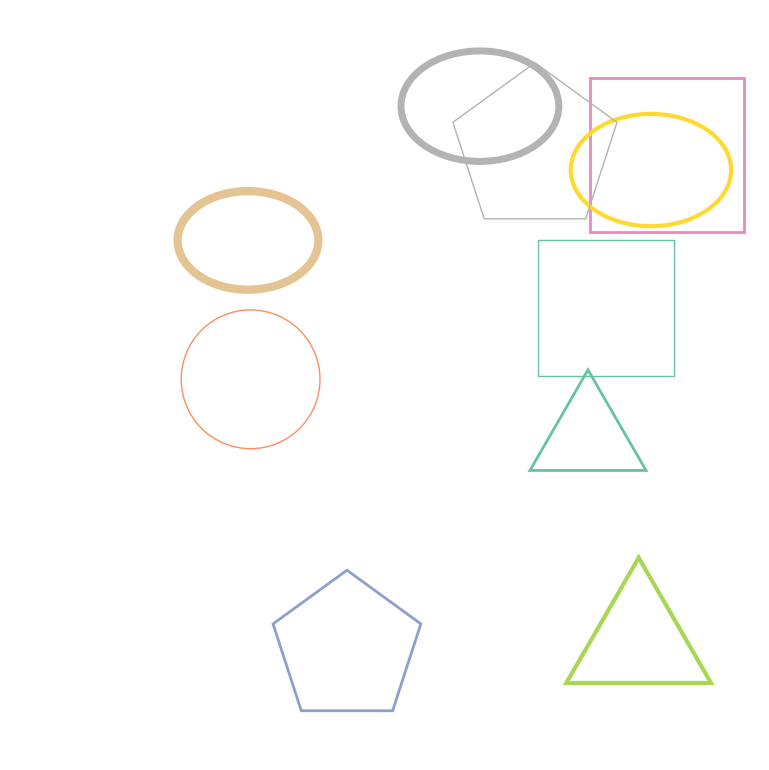[{"shape": "square", "thickness": 0.5, "radius": 0.44, "center": [0.787, 0.6]}, {"shape": "triangle", "thickness": 1, "radius": 0.44, "center": [0.764, 0.433]}, {"shape": "circle", "thickness": 0.5, "radius": 0.45, "center": [0.325, 0.507]}, {"shape": "pentagon", "thickness": 1, "radius": 0.5, "center": [0.451, 0.159]}, {"shape": "square", "thickness": 1, "radius": 0.5, "center": [0.867, 0.799]}, {"shape": "triangle", "thickness": 1.5, "radius": 0.54, "center": [0.829, 0.167]}, {"shape": "oval", "thickness": 1.5, "radius": 0.52, "center": [0.845, 0.779]}, {"shape": "oval", "thickness": 3, "radius": 0.46, "center": [0.322, 0.688]}, {"shape": "oval", "thickness": 2.5, "radius": 0.51, "center": [0.623, 0.862]}, {"shape": "pentagon", "thickness": 0.5, "radius": 0.56, "center": [0.695, 0.806]}]